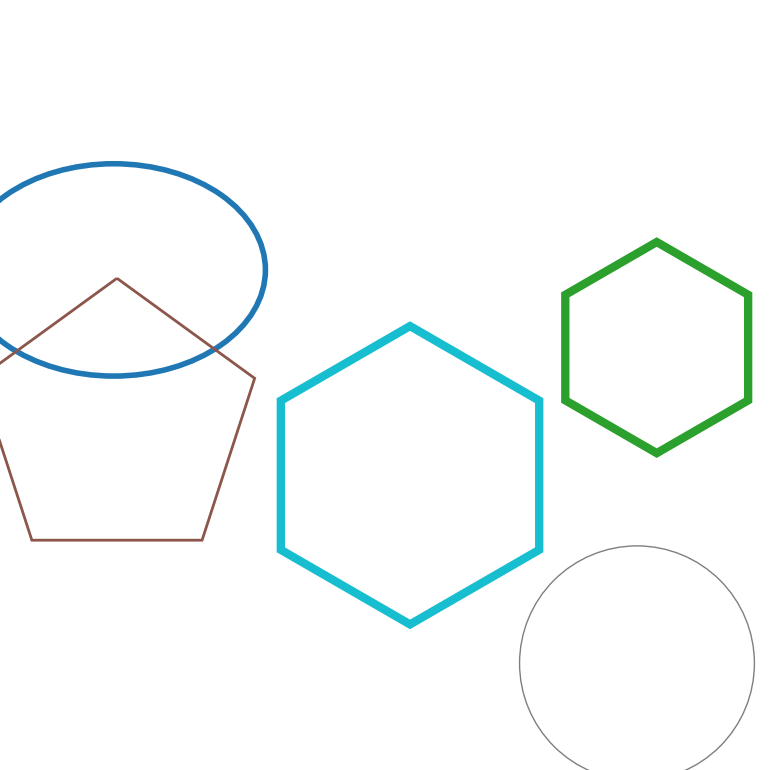[{"shape": "oval", "thickness": 2, "radius": 0.98, "center": [0.148, 0.649]}, {"shape": "hexagon", "thickness": 3, "radius": 0.69, "center": [0.853, 0.549]}, {"shape": "pentagon", "thickness": 1, "radius": 0.94, "center": [0.152, 0.451]}, {"shape": "circle", "thickness": 0.5, "radius": 0.76, "center": [0.827, 0.139]}, {"shape": "hexagon", "thickness": 3, "radius": 0.97, "center": [0.532, 0.383]}]